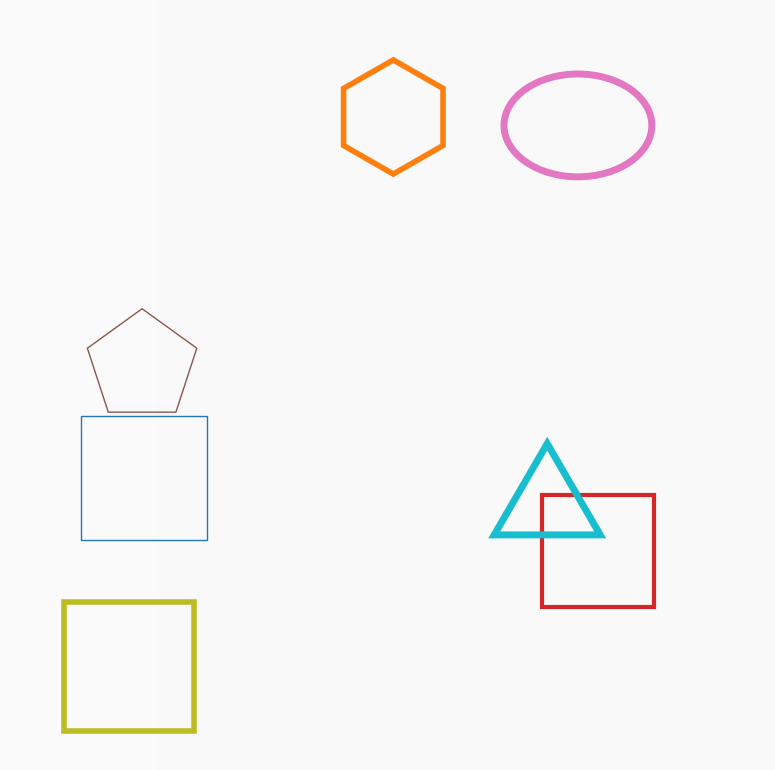[{"shape": "square", "thickness": 0.5, "radius": 0.4, "center": [0.186, 0.379]}, {"shape": "hexagon", "thickness": 2, "radius": 0.37, "center": [0.507, 0.848]}, {"shape": "square", "thickness": 1.5, "radius": 0.36, "center": [0.772, 0.284]}, {"shape": "pentagon", "thickness": 0.5, "radius": 0.37, "center": [0.183, 0.525]}, {"shape": "oval", "thickness": 2.5, "radius": 0.48, "center": [0.746, 0.837]}, {"shape": "square", "thickness": 2, "radius": 0.42, "center": [0.167, 0.134]}, {"shape": "triangle", "thickness": 2.5, "radius": 0.39, "center": [0.706, 0.345]}]